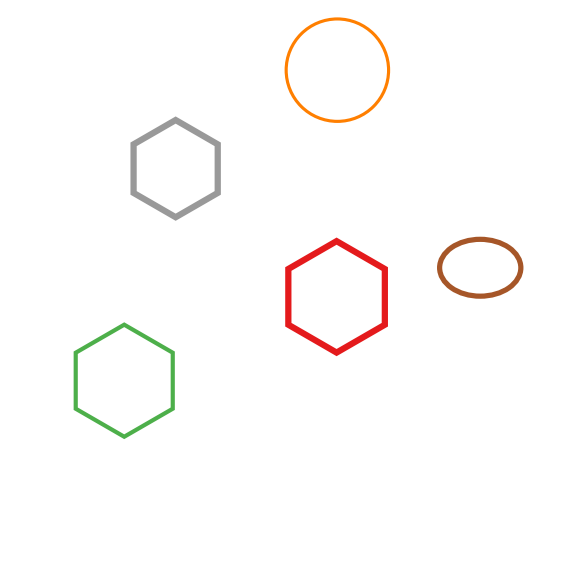[{"shape": "hexagon", "thickness": 3, "radius": 0.48, "center": [0.583, 0.485]}, {"shape": "hexagon", "thickness": 2, "radius": 0.49, "center": [0.215, 0.34]}, {"shape": "circle", "thickness": 1.5, "radius": 0.44, "center": [0.584, 0.878]}, {"shape": "oval", "thickness": 2.5, "radius": 0.35, "center": [0.832, 0.536]}, {"shape": "hexagon", "thickness": 3, "radius": 0.42, "center": [0.304, 0.707]}]